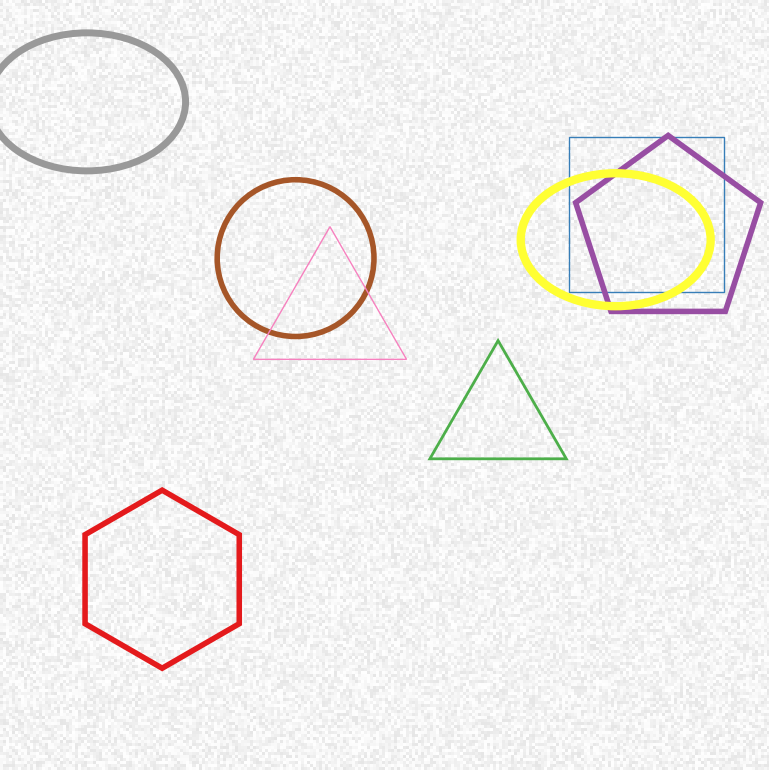[{"shape": "hexagon", "thickness": 2, "radius": 0.58, "center": [0.211, 0.248]}, {"shape": "square", "thickness": 0.5, "radius": 0.5, "center": [0.84, 0.722]}, {"shape": "triangle", "thickness": 1, "radius": 0.51, "center": [0.647, 0.455]}, {"shape": "pentagon", "thickness": 2, "radius": 0.63, "center": [0.868, 0.698]}, {"shape": "oval", "thickness": 3, "radius": 0.62, "center": [0.8, 0.689]}, {"shape": "circle", "thickness": 2, "radius": 0.51, "center": [0.384, 0.665]}, {"shape": "triangle", "thickness": 0.5, "radius": 0.57, "center": [0.429, 0.591]}, {"shape": "oval", "thickness": 2.5, "radius": 0.64, "center": [0.113, 0.868]}]